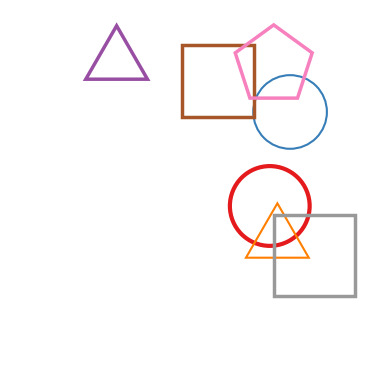[{"shape": "circle", "thickness": 3, "radius": 0.52, "center": [0.701, 0.465]}, {"shape": "circle", "thickness": 1.5, "radius": 0.48, "center": [0.753, 0.709]}, {"shape": "triangle", "thickness": 2.5, "radius": 0.46, "center": [0.303, 0.841]}, {"shape": "triangle", "thickness": 1.5, "radius": 0.47, "center": [0.72, 0.378]}, {"shape": "square", "thickness": 2.5, "radius": 0.47, "center": [0.566, 0.79]}, {"shape": "pentagon", "thickness": 2.5, "radius": 0.53, "center": [0.711, 0.83]}, {"shape": "square", "thickness": 2.5, "radius": 0.53, "center": [0.816, 0.335]}]